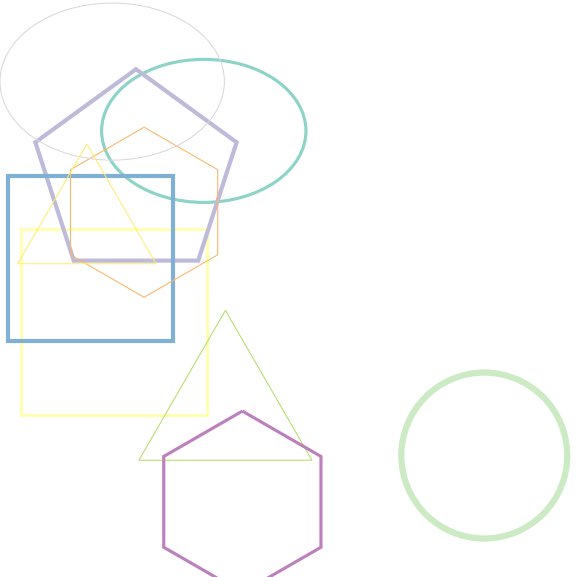[{"shape": "oval", "thickness": 1.5, "radius": 0.88, "center": [0.353, 0.773]}, {"shape": "square", "thickness": 1.5, "radius": 0.81, "center": [0.197, 0.441]}, {"shape": "pentagon", "thickness": 2, "radius": 0.92, "center": [0.235, 0.696]}, {"shape": "square", "thickness": 2, "radius": 0.71, "center": [0.156, 0.551]}, {"shape": "hexagon", "thickness": 0.5, "radius": 0.74, "center": [0.25, 0.632]}, {"shape": "triangle", "thickness": 0.5, "radius": 0.87, "center": [0.39, 0.289]}, {"shape": "oval", "thickness": 0.5, "radius": 0.97, "center": [0.194, 0.858]}, {"shape": "hexagon", "thickness": 1.5, "radius": 0.79, "center": [0.42, 0.13]}, {"shape": "circle", "thickness": 3, "radius": 0.72, "center": [0.839, 0.21]}, {"shape": "triangle", "thickness": 0.5, "radius": 0.69, "center": [0.15, 0.612]}]